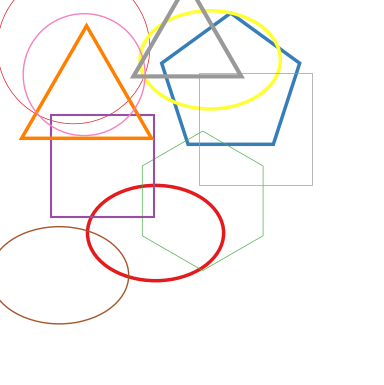[{"shape": "oval", "thickness": 2.5, "radius": 0.88, "center": [0.404, 0.395]}, {"shape": "circle", "thickness": 0.5, "radius": 0.99, "center": [0.191, 0.876]}, {"shape": "pentagon", "thickness": 2.5, "radius": 0.94, "center": [0.599, 0.778]}, {"shape": "hexagon", "thickness": 0.5, "radius": 0.91, "center": [0.526, 0.478]}, {"shape": "square", "thickness": 1.5, "radius": 0.67, "center": [0.266, 0.569]}, {"shape": "triangle", "thickness": 2.5, "radius": 0.97, "center": [0.225, 0.738]}, {"shape": "oval", "thickness": 2.5, "radius": 0.91, "center": [0.546, 0.845]}, {"shape": "oval", "thickness": 1, "radius": 0.9, "center": [0.154, 0.285]}, {"shape": "circle", "thickness": 1, "radius": 0.79, "center": [0.219, 0.806]}, {"shape": "square", "thickness": 0.5, "radius": 0.73, "center": [0.664, 0.664]}, {"shape": "triangle", "thickness": 3, "radius": 0.81, "center": [0.487, 0.882]}]